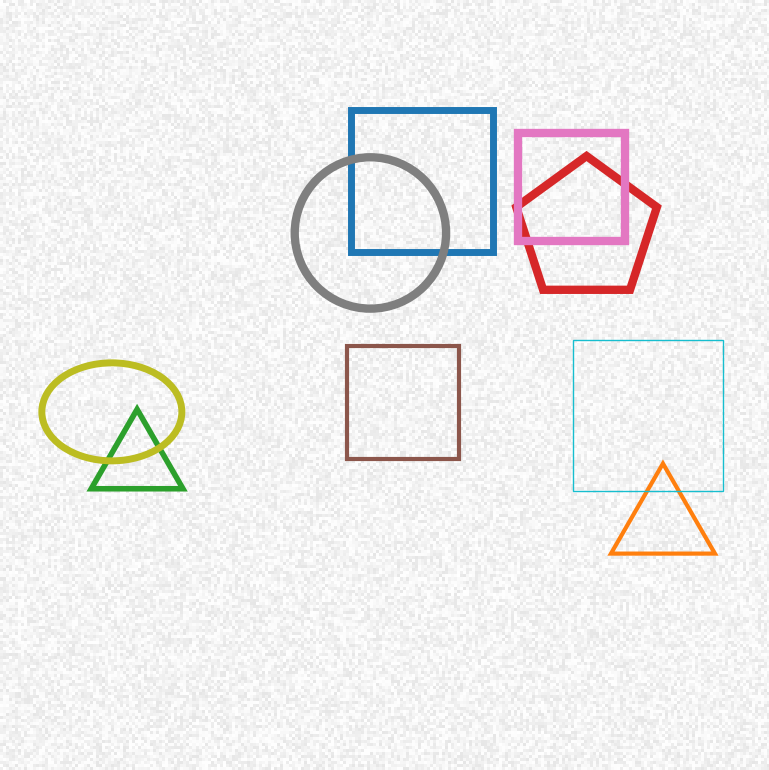[{"shape": "square", "thickness": 2.5, "radius": 0.46, "center": [0.548, 0.765]}, {"shape": "triangle", "thickness": 1.5, "radius": 0.39, "center": [0.861, 0.32]}, {"shape": "triangle", "thickness": 2, "radius": 0.34, "center": [0.178, 0.4]}, {"shape": "pentagon", "thickness": 3, "radius": 0.48, "center": [0.762, 0.701]}, {"shape": "square", "thickness": 1.5, "radius": 0.37, "center": [0.523, 0.477]}, {"shape": "square", "thickness": 3, "radius": 0.35, "center": [0.742, 0.757]}, {"shape": "circle", "thickness": 3, "radius": 0.49, "center": [0.481, 0.697]}, {"shape": "oval", "thickness": 2.5, "radius": 0.45, "center": [0.145, 0.465]}, {"shape": "square", "thickness": 0.5, "radius": 0.49, "center": [0.841, 0.46]}]